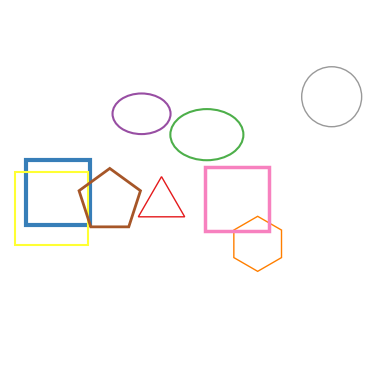[{"shape": "triangle", "thickness": 1, "radius": 0.35, "center": [0.42, 0.472]}, {"shape": "square", "thickness": 3, "radius": 0.42, "center": [0.151, 0.5]}, {"shape": "oval", "thickness": 1.5, "radius": 0.47, "center": [0.537, 0.65]}, {"shape": "oval", "thickness": 1.5, "radius": 0.38, "center": [0.368, 0.704]}, {"shape": "hexagon", "thickness": 1, "radius": 0.36, "center": [0.669, 0.367]}, {"shape": "square", "thickness": 1.5, "radius": 0.47, "center": [0.134, 0.459]}, {"shape": "pentagon", "thickness": 2, "radius": 0.42, "center": [0.285, 0.479]}, {"shape": "square", "thickness": 2.5, "radius": 0.42, "center": [0.615, 0.484]}, {"shape": "circle", "thickness": 1, "radius": 0.39, "center": [0.861, 0.749]}]